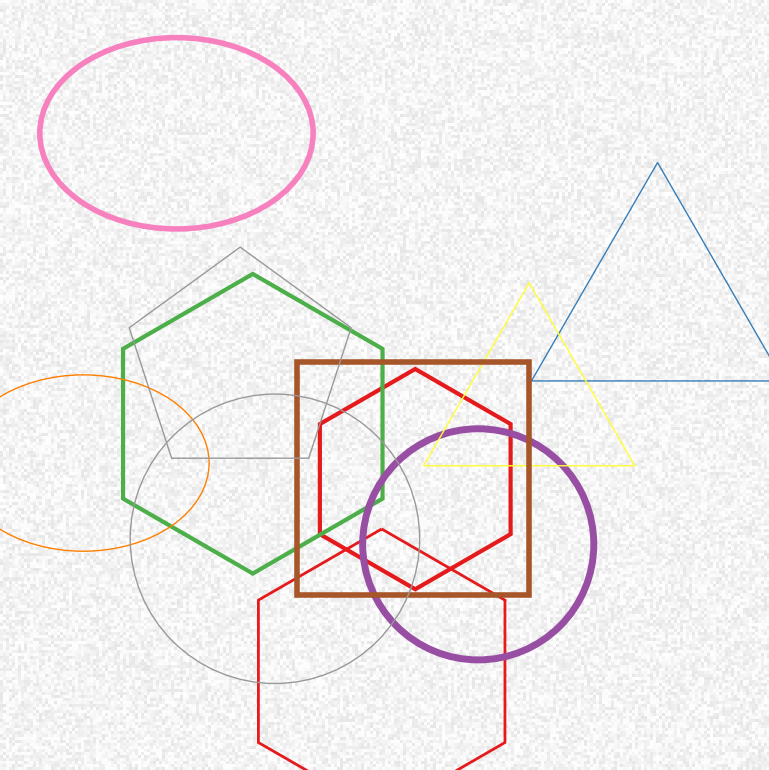[{"shape": "hexagon", "thickness": 1.5, "radius": 0.72, "center": [0.539, 0.378]}, {"shape": "hexagon", "thickness": 1, "radius": 0.92, "center": [0.496, 0.128]}, {"shape": "triangle", "thickness": 0.5, "radius": 0.95, "center": [0.854, 0.6]}, {"shape": "hexagon", "thickness": 1.5, "radius": 0.97, "center": [0.328, 0.45]}, {"shape": "circle", "thickness": 2.5, "radius": 0.75, "center": [0.621, 0.293]}, {"shape": "oval", "thickness": 0.5, "radius": 0.82, "center": [0.108, 0.399]}, {"shape": "triangle", "thickness": 0.5, "radius": 0.79, "center": [0.687, 0.474]}, {"shape": "square", "thickness": 2, "radius": 0.76, "center": [0.537, 0.378]}, {"shape": "oval", "thickness": 2, "radius": 0.89, "center": [0.229, 0.827]}, {"shape": "pentagon", "thickness": 0.5, "radius": 0.76, "center": [0.312, 0.528]}, {"shape": "circle", "thickness": 0.5, "radius": 0.94, "center": [0.357, 0.3]}]